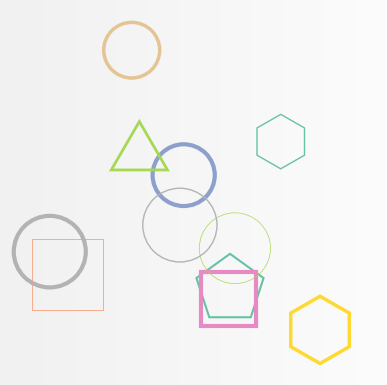[{"shape": "hexagon", "thickness": 1, "radius": 0.35, "center": [0.725, 0.632]}, {"shape": "pentagon", "thickness": 1.5, "radius": 0.46, "center": [0.594, 0.25]}, {"shape": "square", "thickness": 0.5, "radius": 0.46, "center": [0.174, 0.288]}, {"shape": "circle", "thickness": 3, "radius": 0.4, "center": [0.474, 0.545]}, {"shape": "square", "thickness": 3, "radius": 0.35, "center": [0.589, 0.223]}, {"shape": "circle", "thickness": 0.5, "radius": 0.46, "center": [0.606, 0.355]}, {"shape": "triangle", "thickness": 2, "radius": 0.42, "center": [0.36, 0.6]}, {"shape": "hexagon", "thickness": 2.5, "radius": 0.44, "center": [0.826, 0.143]}, {"shape": "circle", "thickness": 2.5, "radius": 0.36, "center": [0.34, 0.87]}, {"shape": "circle", "thickness": 3, "radius": 0.46, "center": [0.128, 0.346]}, {"shape": "circle", "thickness": 1, "radius": 0.48, "center": [0.464, 0.415]}]